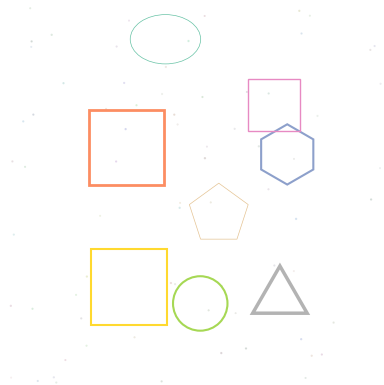[{"shape": "oval", "thickness": 0.5, "radius": 0.46, "center": [0.43, 0.898]}, {"shape": "square", "thickness": 2, "radius": 0.49, "center": [0.328, 0.617]}, {"shape": "hexagon", "thickness": 1.5, "radius": 0.39, "center": [0.746, 0.599]}, {"shape": "square", "thickness": 1, "radius": 0.34, "center": [0.711, 0.727]}, {"shape": "circle", "thickness": 1.5, "radius": 0.35, "center": [0.52, 0.212]}, {"shape": "square", "thickness": 1.5, "radius": 0.5, "center": [0.336, 0.255]}, {"shape": "pentagon", "thickness": 0.5, "radius": 0.4, "center": [0.568, 0.444]}, {"shape": "triangle", "thickness": 2.5, "radius": 0.41, "center": [0.727, 0.227]}]